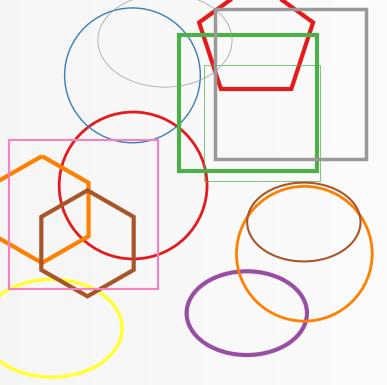[{"shape": "circle", "thickness": 2, "radius": 0.95, "center": [0.344, 0.518]}, {"shape": "pentagon", "thickness": 3, "radius": 0.77, "center": [0.661, 0.894]}, {"shape": "circle", "thickness": 1, "radius": 0.88, "center": [0.342, 0.804]}, {"shape": "square", "thickness": 3, "radius": 0.89, "center": [0.64, 0.732]}, {"shape": "square", "thickness": 0.5, "radius": 0.75, "center": [0.676, 0.68]}, {"shape": "oval", "thickness": 3, "radius": 0.78, "center": [0.637, 0.187]}, {"shape": "hexagon", "thickness": 3, "radius": 0.69, "center": [0.108, 0.456]}, {"shape": "circle", "thickness": 2, "radius": 0.88, "center": [0.785, 0.341]}, {"shape": "oval", "thickness": 2.5, "radius": 0.91, "center": [0.134, 0.147]}, {"shape": "hexagon", "thickness": 3, "radius": 0.69, "center": [0.226, 0.368]}, {"shape": "oval", "thickness": 1.5, "radius": 0.73, "center": [0.784, 0.423]}, {"shape": "square", "thickness": 1.5, "radius": 0.96, "center": [0.215, 0.443]}, {"shape": "oval", "thickness": 0.5, "radius": 0.87, "center": [0.426, 0.895]}, {"shape": "square", "thickness": 2.5, "radius": 0.98, "center": [0.749, 0.782]}]